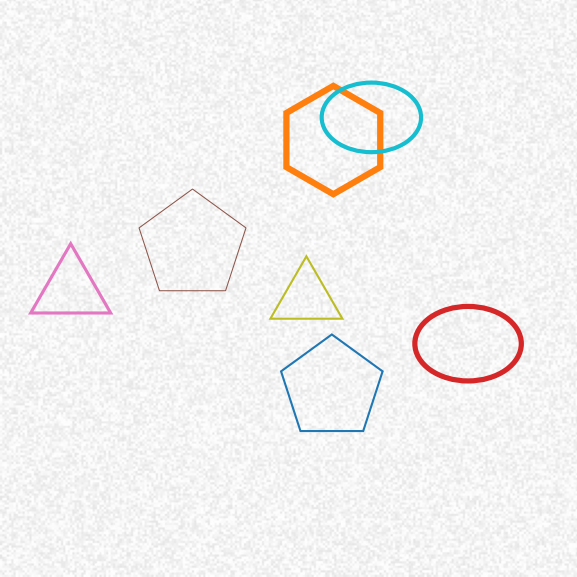[{"shape": "pentagon", "thickness": 1, "radius": 0.46, "center": [0.575, 0.328]}, {"shape": "hexagon", "thickness": 3, "radius": 0.47, "center": [0.577, 0.757]}, {"shape": "oval", "thickness": 2.5, "radius": 0.46, "center": [0.811, 0.404]}, {"shape": "pentagon", "thickness": 0.5, "radius": 0.49, "center": [0.333, 0.574]}, {"shape": "triangle", "thickness": 1.5, "radius": 0.4, "center": [0.122, 0.497]}, {"shape": "triangle", "thickness": 1, "radius": 0.36, "center": [0.531, 0.483]}, {"shape": "oval", "thickness": 2, "radius": 0.43, "center": [0.643, 0.796]}]